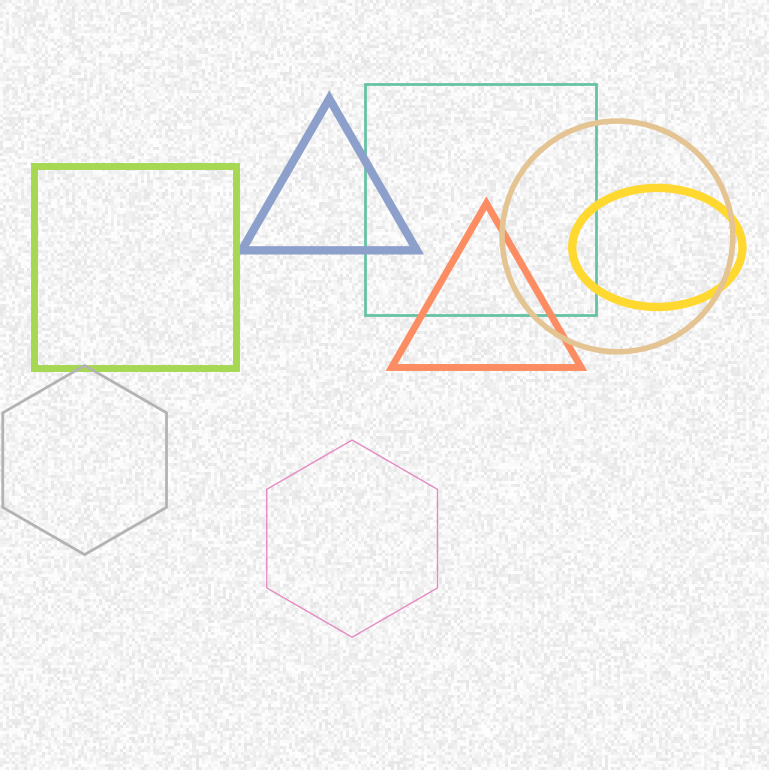[{"shape": "square", "thickness": 1, "radius": 0.75, "center": [0.625, 0.74]}, {"shape": "triangle", "thickness": 2.5, "radius": 0.71, "center": [0.632, 0.594]}, {"shape": "triangle", "thickness": 3, "radius": 0.66, "center": [0.428, 0.741]}, {"shape": "hexagon", "thickness": 0.5, "radius": 0.64, "center": [0.457, 0.3]}, {"shape": "square", "thickness": 2.5, "radius": 0.65, "center": [0.175, 0.653]}, {"shape": "oval", "thickness": 3, "radius": 0.55, "center": [0.854, 0.679]}, {"shape": "circle", "thickness": 2, "radius": 0.75, "center": [0.802, 0.693]}, {"shape": "hexagon", "thickness": 1, "radius": 0.61, "center": [0.11, 0.403]}]